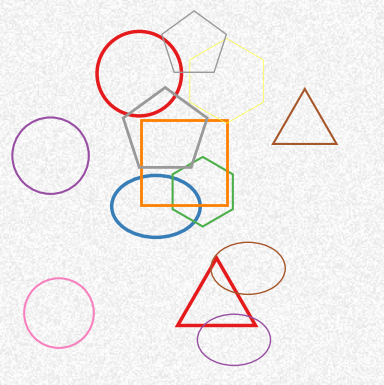[{"shape": "circle", "thickness": 2.5, "radius": 0.55, "center": [0.362, 0.809]}, {"shape": "triangle", "thickness": 2.5, "radius": 0.58, "center": [0.563, 0.213]}, {"shape": "oval", "thickness": 2.5, "radius": 0.57, "center": [0.405, 0.464]}, {"shape": "hexagon", "thickness": 1.5, "radius": 0.45, "center": [0.527, 0.502]}, {"shape": "oval", "thickness": 1, "radius": 0.47, "center": [0.608, 0.117]}, {"shape": "circle", "thickness": 1.5, "radius": 0.5, "center": [0.131, 0.596]}, {"shape": "square", "thickness": 2, "radius": 0.55, "center": [0.478, 0.579]}, {"shape": "hexagon", "thickness": 0.5, "radius": 0.55, "center": [0.589, 0.79]}, {"shape": "oval", "thickness": 1, "radius": 0.48, "center": [0.644, 0.303]}, {"shape": "triangle", "thickness": 1.5, "radius": 0.48, "center": [0.792, 0.674]}, {"shape": "circle", "thickness": 1.5, "radius": 0.45, "center": [0.153, 0.187]}, {"shape": "pentagon", "thickness": 1, "radius": 0.44, "center": [0.504, 0.883]}, {"shape": "pentagon", "thickness": 2, "radius": 0.57, "center": [0.429, 0.658]}]